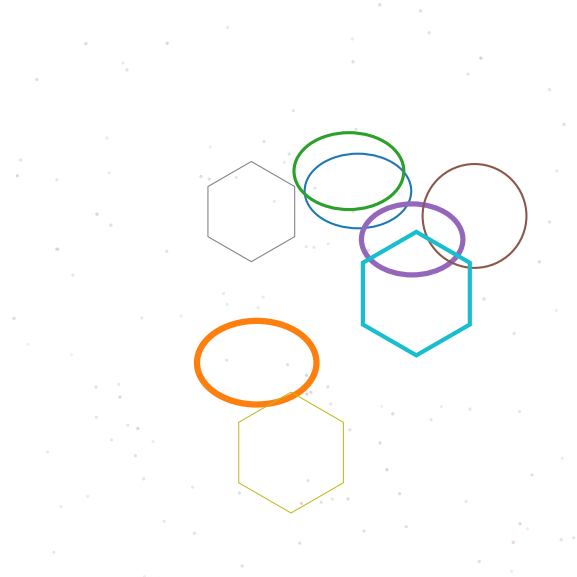[{"shape": "oval", "thickness": 1, "radius": 0.46, "center": [0.62, 0.668]}, {"shape": "oval", "thickness": 3, "radius": 0.52, "center": [0.445, 0.371]}, {"shape": "oval", "thickness": 1.5, "radius": 0.48, "center": [0.604, 0.703]}, {"shape": "oval", "thickness": 2.5, "radius": 0.44, "center": [0.714, 0.585]}, {"shape": "circle", "thickness": 1, "radius": 0.45, "center": [0.822, 0.625]}, {"shape": "hexagon", "thickness": 0.5, "radius": 0.43, "center": [0.435, 0.633]}, {"shape": "hexagon", "thickness": 0.5, "radius": 0.52, "center": [0.504, 0.215]}, {"shape": "hexagon", "thickness": 2, "radius": 0.53, "center": [0.721, 0.491]}]